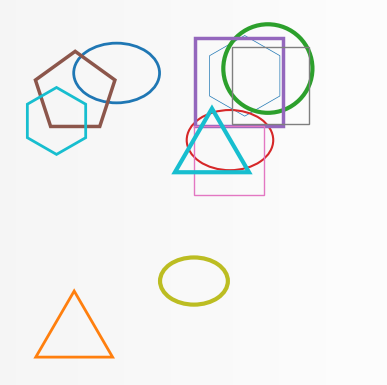[{"shape": "oval", "thickness": 2, "radius": 0.55, "center": [0.301, 0.81]}, {"shape": "hexagon", "thickness": 0.5, "radius": 0.52, "center": [0.632, 0.803]}, {"shape": "triangle", "thickness": 2, "radius": 0.57, "center": [0.191, 0.13]}, {"shape": "circle", "thickness": 3, "radius": 0.57, "center": [0.691, 0.822]}, {"shape": "oval", "thickness": 1.5, "radius": 0.56, "center": [0.593, 0.636]}, {"shape": "square", "thickness": 2.5, "radius": 0.57, "center": [0.616, 0.787]}, {"shape": "pentagon", "thickness": 2.5, "radius": 0.54, "center": [0.194, 0.759]}, {"shape": "square", "thickness": 1, "radius": 0.45, "center": [0.591, 0.584]}, {"shape": "square", "thickness": 1, "radius": 0.5, "center": [0.697, 0.778]}, {"shape": "oval", "thickness": 3, "radius": 0.44, "center": [0.501, 0.27]}, {"shape": "triangle", "thickness": 3, "radius": 0.55, "center": [0.547, 0.608]}, {"shape": "hexagon", "thickness": 2, "radius": 0.43, "center": [0.146, 0.686]}]